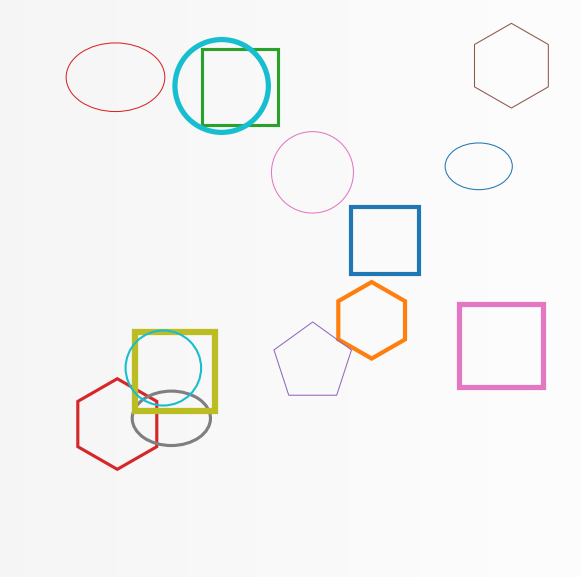[{"shape": "oval", "thickness": 0.5, "radius": 0.29, "center": [0.824, 0.711]}, {"shape": "square", "thickness": 2, "radius": 0.29, "center": [0.663, 0.582]}, {"shape": "hexagon", "thickness": 2, "radius": 0.33, "center": [0.639, 0.444]}, {"shape": "square", "thickness": 1.5, "radius": 0.33, "center": [0.412, 0.848]}, {"shape": "hexagon", "thickness": 1.5, "radius": 0.39, "center": [0.202, 0.265]}, {"shape": "oval", "thickness": 0.5, "radius": 0.42, "center": [0.199, 0.865]}, {"shape": "pentagon", "thickness": 0.5, "radius": 0.35, "center": [0.538, 0.371]}, {"shape": "hexagon", "thickness": 0.5, "radius": 0.37, "center": [0.88, 0.885]}, {"shape": "circle", "thickness": 0.5, "radius": 0.35, "center": [0.538, 0.701]}, {"shape": "square", "thickness": 2.5, "radius": 0.36, "center": [0.862, 0.401]}, {"shape": "oval", "thickness": 1.5, "radius": 0.34, "center": [0.295, 0.275]}, {"shape": "square", "thickness": 3, "radius": 0.34, "center": [0.302, 0.356]}, {"shape": "circle", "thickness": 1, "radius": 0.32, "center": [0.281, 0.362]}, {"shape": "circle", "thickness": 2.5, "radius": 0.4, "center": [0.381, 0.85]}]